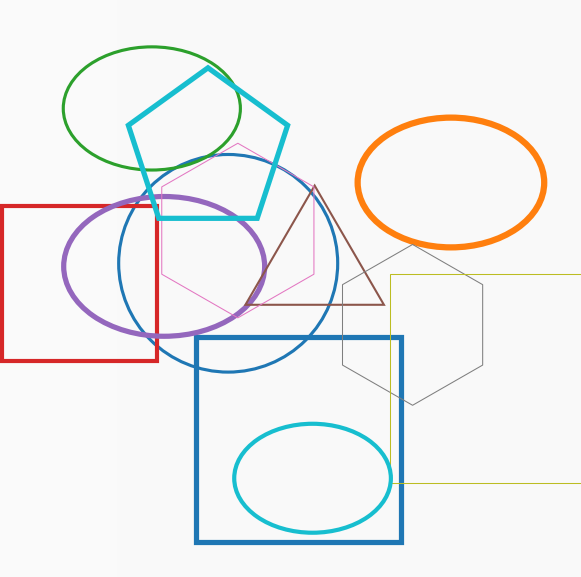[{"shape": "square", "thickness": 2.5, "radius": 0.88, "center": [0.513, 0.238]}, {"shape": "circle", "thickness": 1.5, "radius": 0.94, "center": [0.393, 0.543]}, {"shape": "oval", "thickness": 3, "radius": 0.8, "center": [0.776, 0.683]}, {"shape": "oval", "thickness": 1.5, "radius": 0.76, "center": [0.261, 0.811]}, {"shape": "square", "thickness": 2, "radius": 0.67, "center": [0.137, 0.508]}, {"shape": "oval", "thickness": 2.5, "radius": 0.86, "center": [0.282, 0.538]}, {"shape": "triangle", "thickness": 1, "radius": 0.69, "center": [0.541, 0.54]}, {"shape": "hexagon", "thickness": 0.5, "radius": 0.76, "center": [0.409, 0.6]}, {"shape": "hexagon", "thickness": 0.5, "radius": 0.7, "center": [0.71, 0.437]}, {"shape": "square", "thickness": 0.5, "radius": 0.91, "center": [0.851, 0.343]}, {"shape": "pentagon", "thickness": 2.5, "radius": 0.72, "center": [0.358, 0.738]}, {"shape": "oval", "thickness": 2, "radius": 0.67, "center": [0.538, 0.171]}]